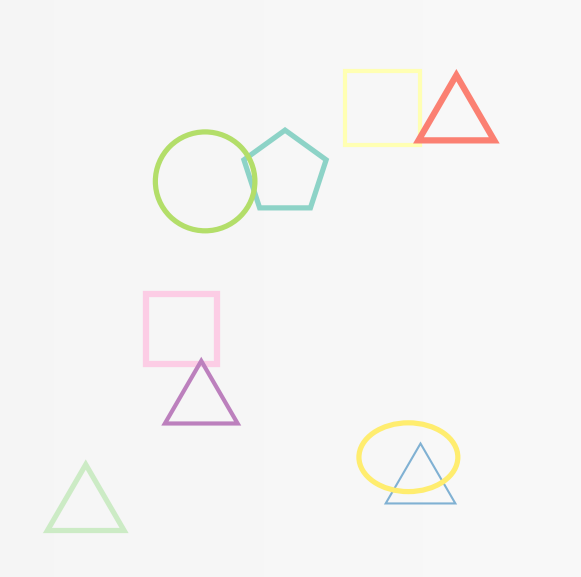[{"shape": "pentagon", "thickness": 2.5, "radius": 0.37, "center": [0.49, 0.699]}, {"shape": "square", "thickness": 2, "radius": 0.32, "center": [0.658, 0.812]}, {"shape": "triangle", "thickness": 3, "radius": 0.38, "center": [0.785, 0.794]}, {"shape": "triangle", "thickness": 1, "radius": 0.35, "center": [0.723, 0.162]}, {"shape": "circle", "thickness": 2.5, "radius": 0.43, "center": [0.353, 0.685]}, {"shape": "square", "thickness": 3, "radius": 0.31, "center": [0.312, 0.429]}, {"shape": "triangle", "thickness": 2, "radius": 0.36, "center": [0.346, 0.302]}, {"shape": "triangle", "thickness": 2.5, "radius": 0.38, "center": [0.148, 0.119]}, {"shape": "oval", "thickness": 2.5, "radius": 0.43, "center": [0.703, 0.207]}]